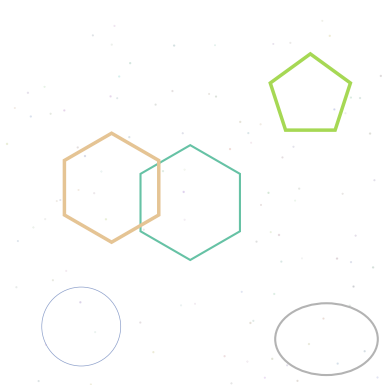[{"shape": "hexagon", "thickness": 1.5, "radius": 0.75, "center": [0.494, 0.474]}, {"shape": "circle", "thickness": 0.5, "radius": 0.51, "center": [0.211, 0.152]}, {"shape": "pentagon", "thickness": 2.5, "radius": 0.55, "center": [0.806, 0.751]}, {"shape": "hexagon", "thickness": 2.5, "radius": 0.71, "center": [0.29, 0.512]}, {"shape": "oval", "thickness": 1.5, "radius": 0.67, "center": [0.848, 0.119]}]